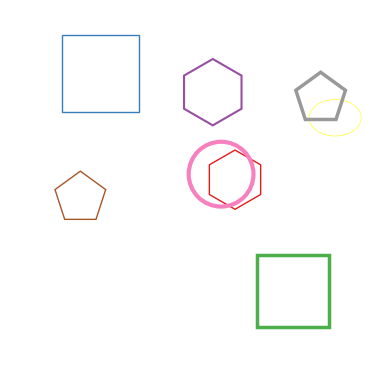[{"shape": "hexagon", "thickness": 1, "radius": 0.38, "center": [0.61, 0.533]}, {"shape": "square", "thickness": 1, "radius": 0.5, "center": [0.262, 0.81]}, {"shape": "square", "thickness": 2.5, "radius": 0.47, "center": [0.761, 0.244]}, {"shape": "hexagon", "thickness": 1.5, "radius": 0.43, "center": [0.553, 0.761]}, {"shape": "oval", "thickness": 0.5, "radius": 0.34, "center": [0.871, 0.694]}, {"shape": "pentagon", "thickness": 1, "radius": 0.35, "center": [0.209, 0.486]}, {"shape": "circle", "thickness": 3, "radius": 0.42, "center": [0.574, 0.548]}, {"shape": "pentagon", "thickness": 2.5, "radius": 0.34, "center": [0.833, 0.744]}]